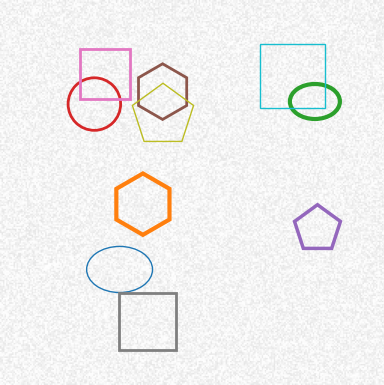[{"shape": "oval", "thickness": 1, "radius": 0.43, "center": [0.311, 0.3]}, {"shape": "hexagon", "thickness": 3, "radius": 0.4, "center": [0.371, 0.47]}, {"shape": "oval", "thickness": 3, "radius": 0.32, "center": [0.818, 0.736]}, {"shape": "circle", "thickness": 2, "radius": 0.34, "center": [0.245, 0.73]}, {"shape": "pentagon", "thickness": 2.5, "radius": 0.31, "center": [0.825, 0.406]}, {"shape": "hexagon", "thickness": 2, "radius": 0.36, "center": [0.422, 0.762]}, {"shape": "square", "thickness": 2, "radius": 0.32, "center": [0.273, 0.808]}, {"shape": "square", "thickness": 2, "radius": 0.37, "center": [0.383, 0.166]}, {"shape": "pentagon", "thickness": 1, "radius": 0.42, "center": [0.423, 0.7]}, {"shape": "square", "thickness": 1, "radius": 0.42, "center": [0.76, 0.803]}]